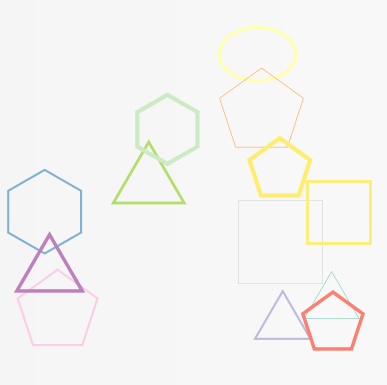[{"shape": "triangle", "thickness": 0.5, "radius": 0.41, "center": [0.856, 0.213]}, {"shape": "oval", "thickness": 2.5, "radius": 0.49, "center": [0.665, 0.859]}, {"shape": "triangle", "thickness": 1.5, "radius": 0.41, "center": [0.73, 0.161]}, {"shape": "pentagon", "thickness": 2.5, "radius": 0.41, "center": [0.859, 0.16]}, {"shape": "hexagon", "thickness": 1.5, "radius": 0.54, "center": [0.115, 0.45]}, {"shape": "pentagon", "thickness": 0.5, "radius": 0.57, "center": [0.675, 0.71]}, {"shape": "triangle", "thickness": 2, "radius": 0.53, "center": [0.384, 0.526]}, {"shape": "pentagon", "thickness": 1.5, "radius": 0.54, "center": [0.149, 0.191]}, {"shape": "square", "thickness": 0.5, "radius": 0.54, "center": [0.723, 0.372]}, {"shape": "triangle", "thickness": 2.5, "radius": 0.49, "center": [0.128, 0.293]}, {"shape": "hexagon", "thickness": 3, "radius": 0.45, "center": [0.432, 0.664]}, {"shape": "square", "thickness": 2, "radius": 0.41, "center": [0.874, 0.449]}, {"shape": "pentagon", "thickness": 3, "radius": 0.41, "center": [0.722, 0.559]}]